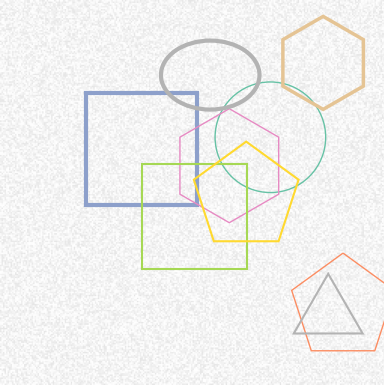[{"shape": "circle", "thickness": 1, "radius": 0.72, "center": [0.702, 0.644]}, {"shape": "pentagon", "thickness": 1, "radius": 0.7, "center": [0.891, 0.202]}, {"shape": "square", "thickness": 3, "radius": 0.72, "center": [0.367, 0.613]}, {"shape": "hexagon", "thickness": 1, "radius": 0.74, "center": [0.596, 0.57]}, {"shape": "square", "thickness": 1.5, "radius": 0.68, "center": [0.506, 0.438]}, {"shape": "pentagon", "thickness": 1.5, "radius": 0.72, "center": [0.639, 0.489]}, {"shape": "hexagon", "thickness": 2.5, "radius": 0.6, "center": [0.839, 0.837]}, {"shape": "triangle", "thickness": 1.5, "radius": 0.52, "center": [0.852, 0.185]}, {"shape": "oval", "thickness": 3, "radius": 0.64, "center": [0.546, 0.805]}]